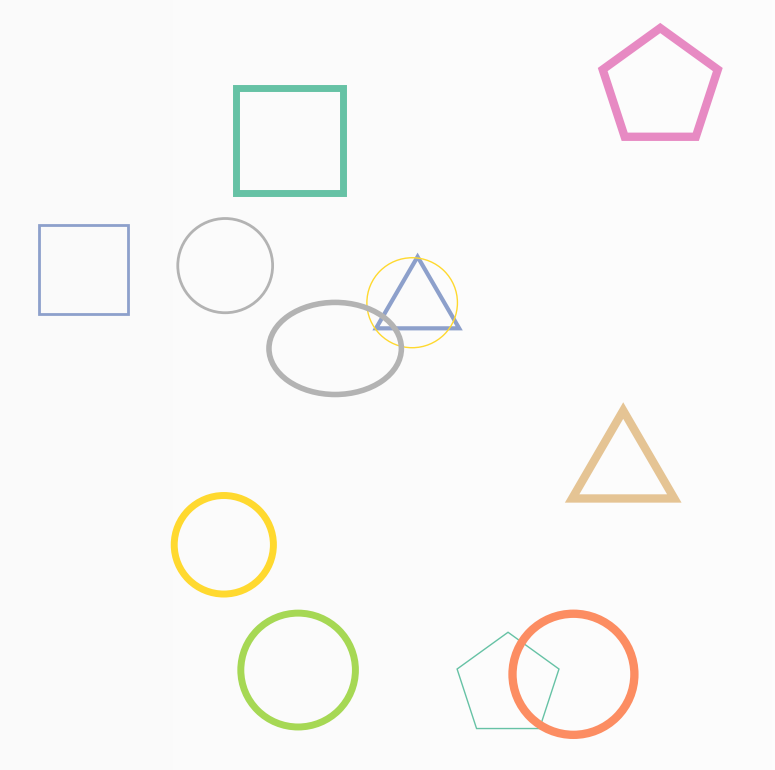[{"shape": "square", "thickness": 2.5, "radius": 0.34, "center": [0.374, 0.817]}, {"shape": "pentagon", "thickness": 0.5, "radius": 0.35, "center": [0.656, 0.11]}, {"shape": "circle", "thickness": 3, "radius": 0.39, "center": [0.74, 0.124]}, {"shape": "square", "thickness": 1, "radius": 0.29, "center": [0.108, 0.65]}, {"shape": "triangle", "thickness": 1.5, "radius": 0.31, "center": [0.539, 0.605]}, {"shape": "pentagon", "thickness": 3, "radius": 0.39, "center": [0.852, 0.886]}, {"shape": "circle", "thickness": 2.5, "radius": 0.37, "center": [0.385, 0.13]}, {"shape": "circle", "thickness": 2.5, "radius": 0.32, "center": [0.289, 0.293]}, {"shape": "circle", "thickness": 0.5, "radius": 0.29, "center": [0.532, 0.607]}, {"shape": "triangle", "thickness": 3, "radius": 0.38, "center": [0.804, 0.391]}, {"shape": "oval", "thickness": 2, "radius": 0.43, "center": [0.432, 0.547]}, {"shape": "circle", "thickness": 1, "radius": 0.31, "center": [0.291, 0.655]}]